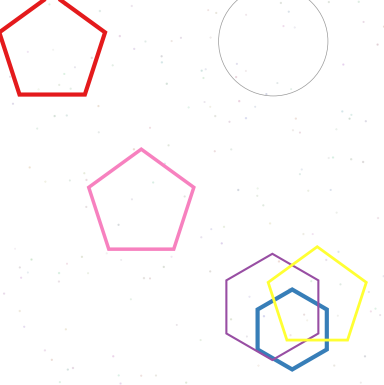[{"shape": "pentagon", "thickness": 3, "radius": 0.72, "center": [0.136, 0.871]}, {"shape": "hexagon", "thickness": 3, "radius": 0.52, "center": [0.759, 0.144]}, {"shape": "hexagon", "thickness": 1.5, "radius": 0.69, "center": [0.707, 0.203]}, {"shape": "pentagon", "thickness": 2, "radius": 0.67, "center": [0.824, 0.225]}, {"shape": "pentagon", "thickness": 2.5, "radius": 0.72, "center": [0.367, 0.469]}, {"shape": "circle", "thickness": 0.5, "radius": 0.71, "center": [0.71, 0.893]}]